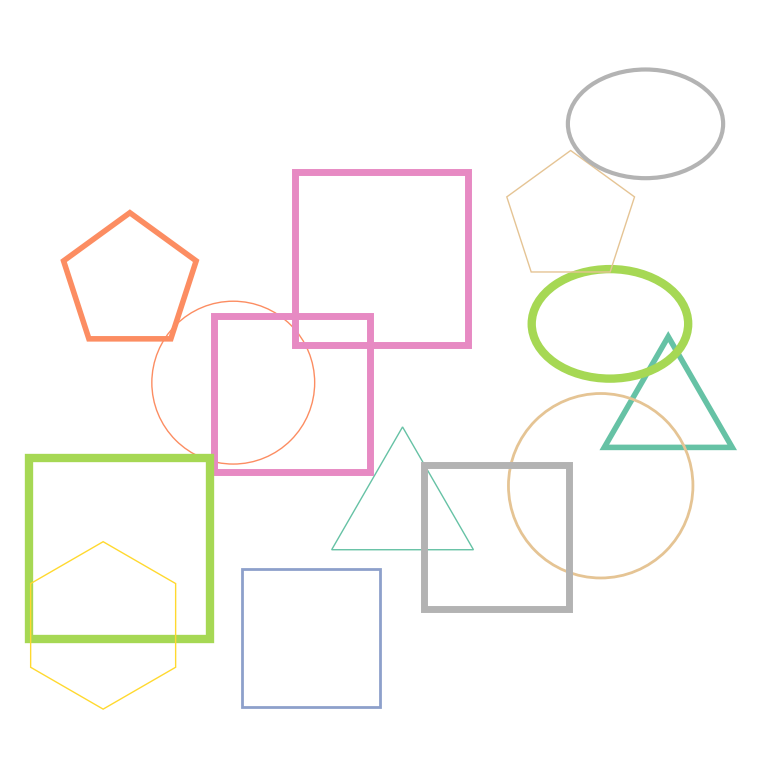[{"shape": "triangle", "thickness": 0.5, "radius": 0.53, "center": [0.523, 0.339]}, {"shape": "triangle", "thickness": 2, "radius": 0.48, "center": [0.868, 0.467]}, {"shape": "pentagon", "thickness": 2, "radius": 0.45, "center": [0.169, 0.633]}, {"shape": "circle", "thickness": 0.5, "radius": 0.53, "center": [0.303, 0.503]}, {"shape": "square", "thickness": 1, "radius": 0.45, "center": [0.404, 0.171]}, {"shape": "square", "thickness": 2.5, "radius": 0.51, "center": [0.379, 0.489]}, {"shape": "square", "thickness": 2.5, "radius": 0.56, "center": [0.496, 0.664]}, {"shape": "square", "thickness": 3, "radius": 0.59, "center": [0.155, 0.288]}, {"shape": "oval", "thickness": 3, "radius": 0.51, "center": [0.792, 0.579]}, {"shape": "hexagon", "thickness": 0.5, "radius": 0.54, "center": [0.134, 0.188]}, {"shape": "pentagon", "thickness": 0.5, "radius": 0.44, "center": [0.741, 0.717]}, {"shape": "circle", "thickness": 1, "radius": 0.6, "center": [0.78, 0.369]}, {"shape": "oval", "thickness": 1.5, "radius": 0.5, "center": [0.838, 0.839]}, {"shape": "square", "thickness": 2.5, "radius": 0.47, "center": [0.645, 0.303]}]